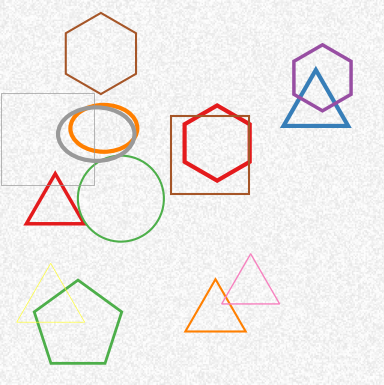[{"shape": "hexagon", "thickness": 3, "radius": 0.49, "center": [0.564, 0.628]}, {"shape": "triangle", "thickness": 2.5, "radius": 0.43, "center": [0.144, 0.462]}, {"shape": "triangle", "thickness": 3, "radius": 0.48, "center": [0.82, 0.721]}, {"shape": "circle", "thickness": 1.5, "radius": 0.56, "center": [0.314, 0.484]}, {"shape": "pentagon", "thickness": 2, "radius": 0.6, "center": [0.203, 0.153]}, {"shape": "hexagon", "thickness": 2.5, "radius": 0.43, "center": [0.838, 0.798]}, {"shape": "triangle", "thickness": 1.5, "radius": 0.45, "center": [0.56, 0.184]}, {"shape": "oval", "thickness": 3, "radius": 0.43, "center": [0.27, 0.667]}, {"shape": "triangle", "thickness": 0.5, "radius": 0.51, "center": [0.132, 0.214]}, {"shape": "square", "thickness": 1.5, "radius": 0.51, "center": [0.546, 0.596]}, {"shape": "hexagon", "thickness": 1.5, "radius": 0.53, "center": [0.262, 0.861]}, {"shape": "triangle", "thickness": 1, "radius": 0.43, "center": [0.651, 0.254]}, {"shape": "square", "thickness": 0.5, "radius": 0.6, "center": [0.123, 0.639]}, {"shape": "oval", "thickness": 3, "radius": 0.5, "center": [0.25, 0.652]}]